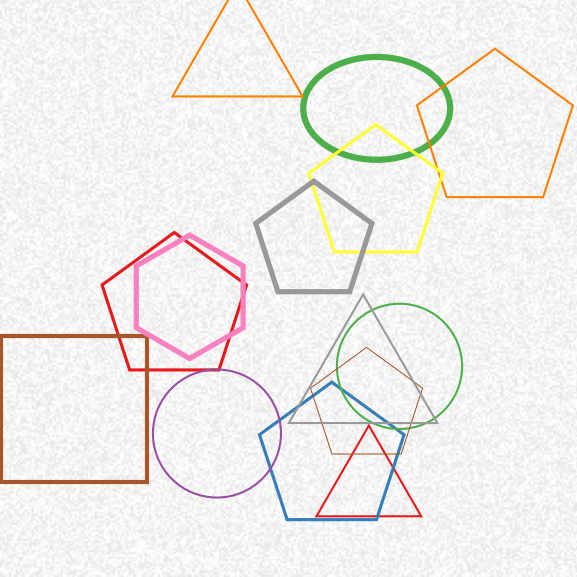[{"shape": "triangle", "thickness": 1, "radius": 0.52, "center": [0.639, 0.158]}, {"shape": "pentagon", "thickness": 1.5, "radius": 0.66, "center": [0.302, 0.465]}, {"shape": "pentagon", "thickness": 1.5, "radius": 0.66, "center": [0.575, 0.206]}, {"shape": "circle", "thickness": 1, "radius": 0.54, "center": [0.692, 0.365]}, {"shape": "oval", "thickness": 3, "radius": 0.64, "center": [0.652, 0.811]}, {"shape": "circle", "thickness": 1, "radius": 0.55, "center": [0.376, 0.248]}, {"shape": "pentagon", "thickness": 1, "radius": 0.71, "center": [0.857, 0.773]}, {"shape": "triangle", "thickness": 1, "radius": 0.65, "center": [0.411, 0.897]}, {"shape": "pentagon", "thickness": 1.5, "radius": 0.61, "center": [0.651, 0.661]}, {"shape": "pentagon", "thickness": 0.5, "radius": 0.51, "center": [0.635, 0.295]}, {"shape": "square", "thickness": 2, "radius": 0.63, "center": [0.129, 0.291]}, {"shape": "hexagon", "thickness": 2.5, "radius": 0.53, "center": [0.328, 0.485]}, {"shape": "triangle", "thickness": 1, "radius": 0.74, "center": [0.629, 0.341]}, {"shape": "pentagon", "thickness": 2.5, "radius": 0.53, "center": [0.543, 0.58]}]